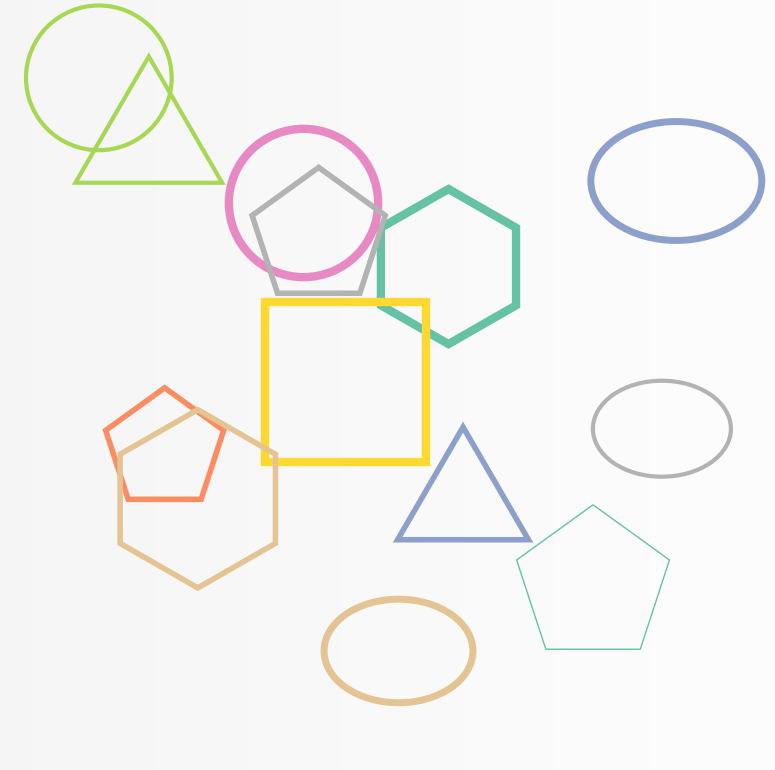[{"shape": "pentagon", "thickness": 0.5, "radius": 0.52, "center": [0.765, 0.241]}, {"shape": "hexagon", "thickness": 3, "radius": 0.5, "center": [0.579, 0.654]}, {"shape": "pentagon", "thickness": 2, "radius": 0.4, "center": [0.212, 0.416]}, {"shape": "triangle", "thickness": 2, "radius": 0.49, "center": [0.597, 0.348]}, {"shape": "oval", "thickness": 2.5, "radius": 0.55, "center": [0.873, 0.765]}, {"shape": "circle", "thickness": 3, "radius": 0.48, "center": [0.392, 0.736]}, {"shape": "triangle", "thickness": 1.5, "radius": 0.55, "center": [0.192, 0.817]}, {"shape": "circle", "thickness": 1.5, "radius": 0.47, "center": [0.128, 0.899]}, {"shape": "square", "thickness": 3, "radius": 0.52, "center": [0.446, 0.503]}, {"shape": "oval", "thickness": 2.5, "radius": 0.48, "center": [0.514, 0.155]}, {"shape": "hexagon", "thickness": 2, "radius": 0.58, "center": [0.255, 0.352]}, {"shape": "pentagon", "thickness": 2, "radius": 0.45, "center": [0.411, 0.692]}, {"shape": "oval", "thickness": 1.5, "radius": 0.45, "center": [0.854, 0.443]}]